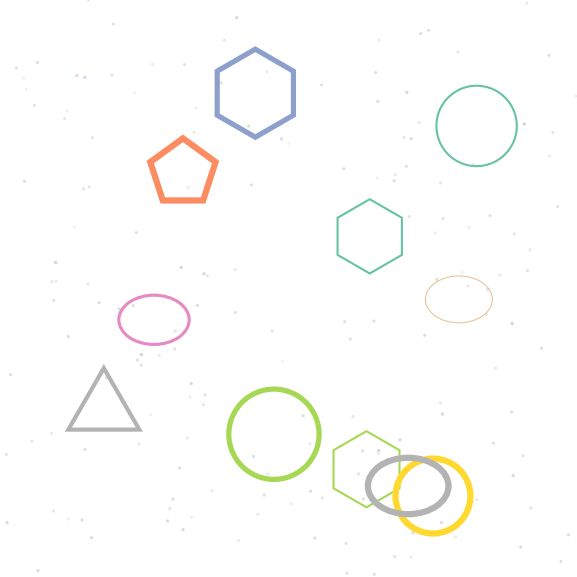[{"shape": "circle", "thickness": 1, "radius": 0.35, "center": [0.825, 0.781]}, {"shape": "hexagon", "thickness": 1, "radius": 0.32, "center": [0.64, 0.59]}, {"shape": "pentagon", "thickness": 3, "radius": 0.3, "center": [0.317, 0.7]}, {"shape": "hexagon", "thickness": 2.5, "radius": 0.38, "center": [0.442, 0.838]}, {"shape": "oval", "thickness": 1.5, "radius": 0.3, "center": [0.267, 0.445]}, {"shape": "hexagon", "thickness": 1, "radius": 0.33, "center": [0.635, 0.187]}, {"shape": "circle", "thickness": 2.5, "radius": 0.39, "center": [0.474, 0.247]}, {"shape": "circle", "thickness": 3, "radius": 0.32, "center": [0.75, 0.14]}, {"shape": "oval", "thickness": 0.5, "radius": 0.29, "center": [0.795, 0.481]}, {"shape": "triangle", "thickness": 2, "radius": 0.35, "center": [0.18, 0.291]}, {"shape": "oval", "thickness": 3, "radius": 0.35, "center": [0.707, 0.158]}]